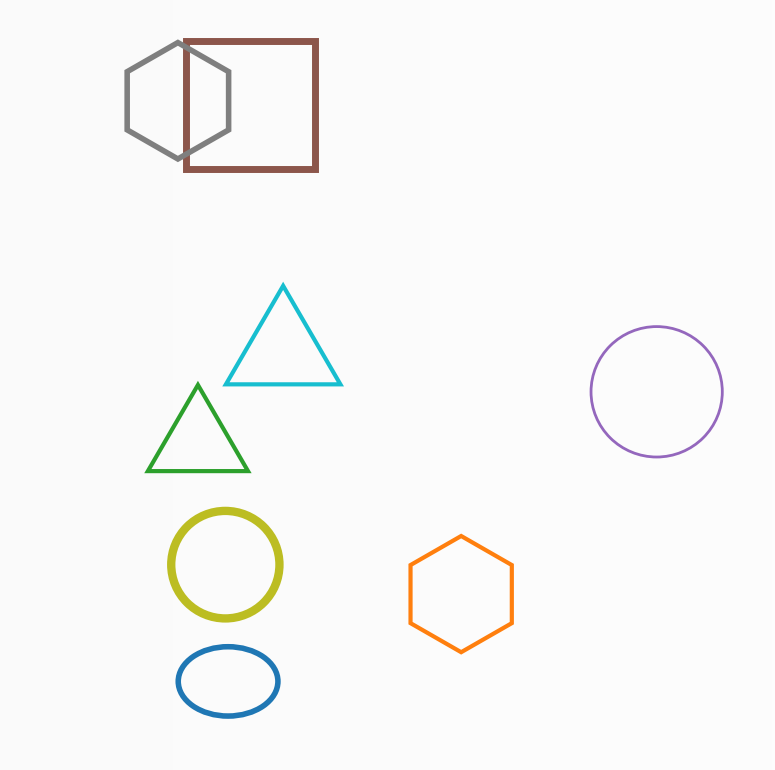[{"shape": "oval", "thickness": 2, "radius": 0.32, "center": [0.294, 0.115]}, {"shape": "hexagon", "thickness": 1.5, "radius": 0.38, "center": [0.595, 0.228]}, {"shape": "triangle", "thickness": 1.5, "radius": 0.37, "center": [0.255, 0.425]}, {"shape": "circle", "thickness": 1, "radius": 0.42, "center": [0.847, 0.491]}, {"shape": "square", "thickness": 2.5, "radius": 0.42, "center": [0.323, 0.864]}, {"shape": "hexagon", "thickness": 2, "radius": 0.38, "center": [0.23, 0.869]}, {"shape": "circle", "thickness": 3, "radius": 0.35, "center": [0.291, 0.267]}, {"shape": "triangle", "thickness": 1.5, "radius": 0.43, "center": [0.365, 0.543]}]